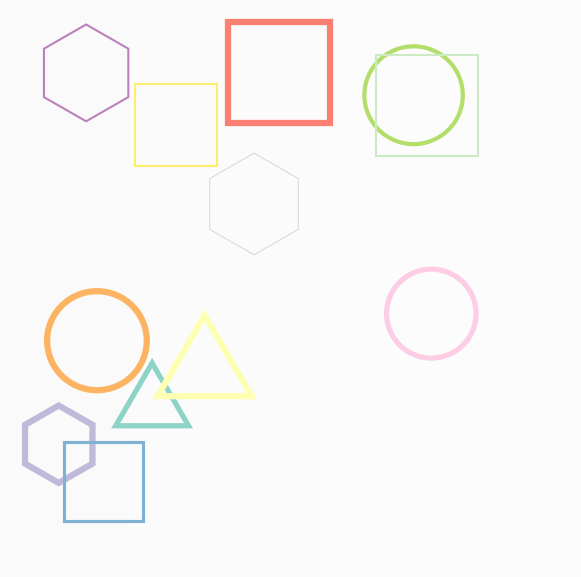[{"shape": "triangle", "thickness": 2.5, "radius": 0.36, "center": [0.262, 0.298]}, {"shape": "triangle", "thickness": 3, "radius": 0.47, "center": [0.352, 0.36]}, {"shape": "hexagon", "thickness": 3, "radius": 0.34, "center": [0.101, 0.23]}, {"shape": "square", "thickness": 3, "radius": 0.44, "center": [0.48, 0.873]}, {"shape": "square", "thickness": 1.5, "radius": 0.34, "center": [0.179, 0.166]}, {"shape": "circle", "thickness": 3, "radius": 0.43, "center": [0.167, 0.409]}, {"shape": "circle", "thickness": 2, "radius": 0.42, "center": [0.712, 0.834]}, {"shape": "circle", "thickness": 2.5, "radius": 0.38, "center": [0.742, 0.456]}, {"shape": "hexagon", "thickness": 0.5, "radius": 0.44, "center": [0.437, 0.646]}, {"shape": "hexagon", "thickness": 1, "radius": 0.42, "center": [0.148, 0.873]}, {"shape": "square", "thickness": 1, "radius": 0.44, "center": [0.735, 0.817]}, {"shape": "square", "thickness": 1, "radius": 0.35, "center": [0.303, 0.782]}]